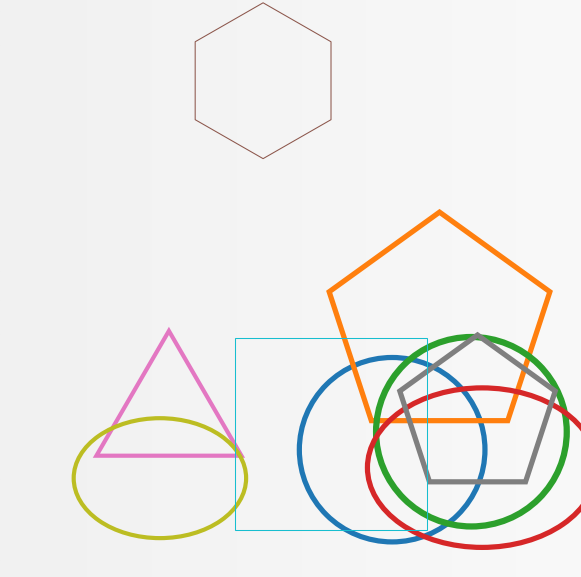[{"shape": "circle", "thickness": 2.5, "radius": 0.8, "center": [0.675, 0.22]}, {"shape": "pentagon", "thickness": 2.5, "radius": 1.0, "center": [0.756, 0.432]}, {"shape": "circle", "thickness": 3, "radius": 0.82, "center": [0.811, 0.252]}, {"shape": "oval", "thickness": 2.5, "radius": 0.99, "center": [0.829, 0.189]}, {"shape": "hexagon", "thickness": 0.5, "radius": 0.67, "center": [0.453, 0.859]}, {"shape": "triangle", "thickness": 2, "radius": 0.72, "center": [0.291, 0.282]}, {"shape": "pentagon", "thickness": 2.5, "radius": 0.7, "center": [0.822, 0.279]}, {"shape": "oval", "thickness": 2, "radius": 0.74, "center": [0.275, 0.171]}, {"shape": "square", "thickness": 0.5, "radius": 0.83, "center": [0.57, 0.248]}]